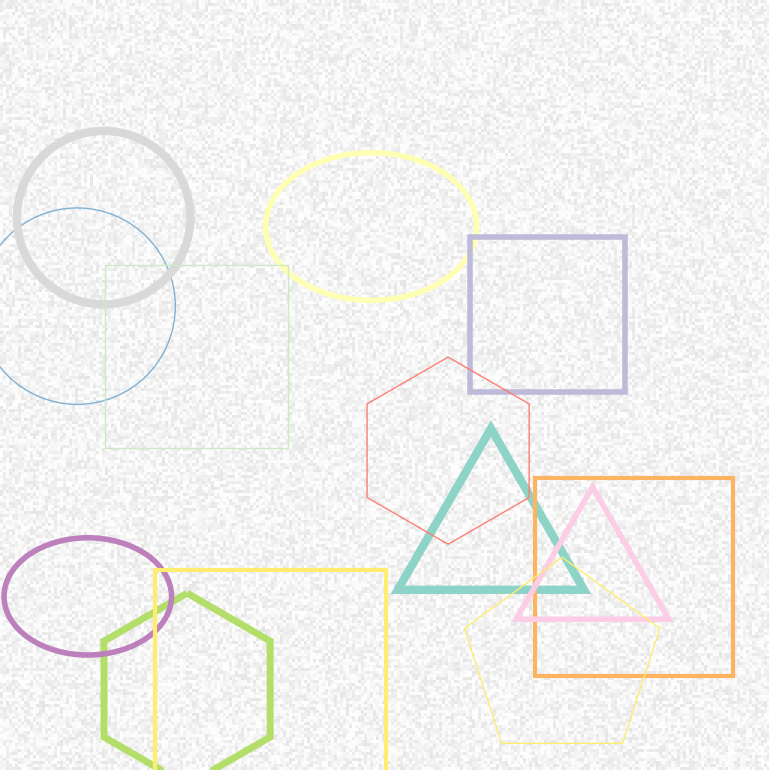[{"shape": "triangle", "thickness": 3, "radius": 0.7, "center": [0.638, 0.304]}, {"shape": "oval", "thickness": 2, "radius": 0.69, "center": [0.482, 0.706]}, {"shape": "square", "thickness": 2, "radius": 0.5, "center": [0.711, 0.592]}, {"shape": "hexagon", "thickness": 0.5, "radius": 0.61, "center": [0.582, 0.415]}, {"shape": "circle", "thickness": 0.5, "radius": 0.64, "center": [0.1, 0.602]}, {"shape": "square", "thickness": 1.5, "radius": 0.64, "center": [0.824, 0.25]}, {"shape": "hexagon", "thickness": 2.5, "radius": 0.62, "center": [0.243, 0.105]}, {"shape": "triangle", "thickness": 2, "radius": 0.57, "center": [0.769, 0.253]}, {"shape": "circle", "thickness": 3, "radius": 0.56, "center": [0.135, 0.717]}, {"shape": "oval", "thickness": 2, "radius": 0.54, "center": [0.114, 0.225]}, {"shape": "square", "thickness": 0.5, "radius": 0.59, "center": [0.255, 0.537]}, {"shape": "square", "thickness": 1.5, "radius": 0.75, "center": [0.351, 0.11]}, {"shape": "pentagon", "thickness": 0.5, "radius": 0.67, "center": [0.73, 0.143]}]